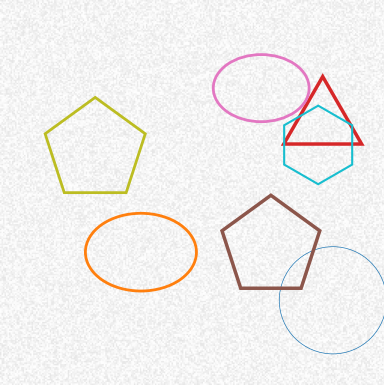[{"shape": "circle", "thickness": 0.5, "radius": 0.7, "center": [0.865, 0.22]}, {"shape": "oval", "thickness": 2, "radius": 0.72, "center": [0.366, 0.345]}, {"shape": "triangle", "thickness": 2.5, "radius": 0.58, "center": [0.838, 0.684]}, {"shape": "pentagon", "thickness": 2.5, "radius": 0.67, "center": [0.704, 0.359]}, {"shape": "oval", "thickness": 2, "radius": 0.62, "center": [0.678, 0.771]}, {"shape": "pentagon", "thickness": 2, "radius": 0.68, "center": [0.247, 0.61]}, {"shape": "hexagon", "thickness": 1.5, "radius": 0.51, "center": [0.826, 0.624]}]